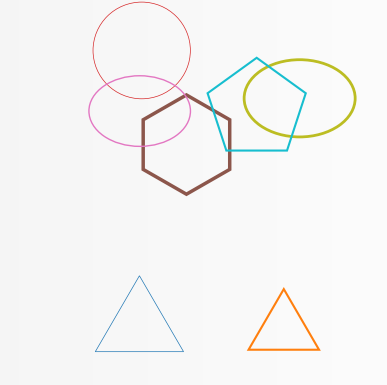[{"shape": "triangle", "thickness": 0.5, "radius": 0.66, "center": [0.36, 0.152]}, {"shape": "triangle", "thickness": 1.5, "radius": 0.53, "center": [0.732, 0.144]}, {"shape": "circle", "thickness": 0.5, "radius": 0.63, "center": [0.366, 0.869]}, {"shape": "hexagon", "thickness": 2.5, "radius": 0.64, "center": [0.481, 0.624]}, {"shape": "oval", "thickness": 1, "radius": 0.66, "center": [0.36, 0.712]}, {"shape": "oval", "thickness": 2, "radius": 0.72, "center": [0.773, 0.745]}, {"shape": "pentagon", "thickness": 1.5, "radius": 0.67, "center": [0.662, 0.717]}]